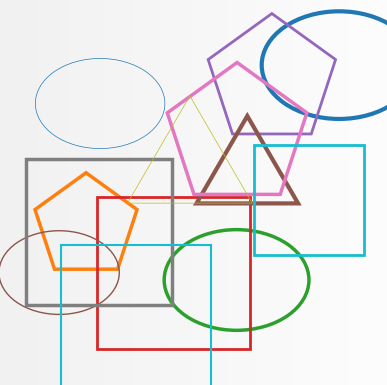[{"shape": "oval", "thickness": 3, "radius": 1.0, "center": [0.875, 0.831]}, {"shape": "oval", "thickness": 0.5, "radius": 0.84, "center": [0.258, 0.731]}, {"shape": "pentagon", "thickness": 2.5, "radius": 0.69, "center": [0.222, 0.413]}, {"shape": "oval", "thickness": 2.5, "radius": 0.93, "center": [0.61, 0.273]}, {"shape": "square", "thickness": 2, "radius": 0.98, "center": [0.448, 0.291]}, {"shape": "pentagon", "thickness": 2, "radius": 0.86, "center": [0.702, 0.792]}, {"shape": "triangle", "thickness": 3, "radius": 0.76, "center": [0.638, 0.547]}, {"shape": "oval", "thickness": 1, "radius": 0.78, "center": [0.153, 0.292]}, {"shape": "pentagon", "thickness": 2.5, "radius": 0.95, "center": [0.612, 0.648]}, {"shape": "square", "thickness": 2.5, "radius": 0.95, "center": [0.255, 0.398]}, {"shape": "triangle", "thickness": 0.5, "radius": 0.93, "center": [0.49, 0.565]}, {"shape": "square", "thickness": 2, "radius": 0.71, "center": [0.798, 0.481]}, {"shape": "square", "thickness": 1.5, "radius": 0.97, "center": [0.352, 0.171]}]